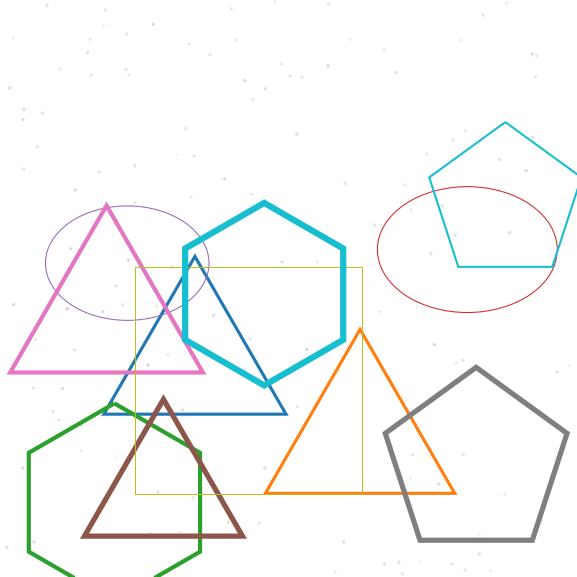[{"shape": "triangle", "thickness": 1.5, "radius": 0.91, "center": [0.338, 0.373]}, {"shape": "triangle", "thickness": 1.5, "radius": 0.95, "center": [0.623, 0.239]}, {"shape": "hexagon", "thickness": 2, "radius": 0.86, "center": [0.198, 0.129]}, {"shape": "oval", "thickness": 0.5, "radius": 0.78, "center": [0.809, 0.567]}, {"shape": "oval", "thickness": 0.5, "radius": 0.71, "center": [0.22, 0.544]}, {"shape": "triangle", "thickness": 2.5, "radius": 0.79, "center": [0.283, 0.15]}, {"shape": "triangle", "thickness": 2, "radius": 0.96, "center": [0.184, 0.45]}, {"shape": "pentagon", "thickness": 2.5, "radius": 0.83, "center": [0.825, 0.198]}, {"shape": "square", "thickness": 0.5, "radius": 0.98, "center": [0.431, 0.34]}, {"shape": "hexagon", "thickness": 3, "radius": 0.79, "center": [0.457, 0.49]}, {"shape": "pentagon", "thickness": 1, "radius": 0.69, "center": [0.875, 0.649]}]